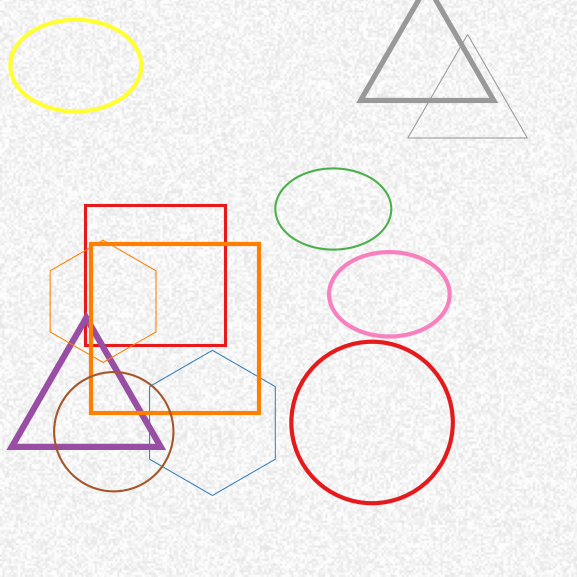[{"shape": "circle", "thickness": 2, "radius": 0.7, "center": [0.644, 0.268]}, {"shape": "square", "thickness": 1.5, "radius": 0.61, "center": [0.269, 0.523]}, {"shape": "hexagon", "thickness": 0.5, "radius": 0.63, "center": [0.368, 0.267]}, {"shape": "oval", "thickness": 1, "radius": 0.5, "center": [0.577, 0.637]}, {"shape": "triangle", "thickness": 3, "radius": 0.74, "center": [0.149, 0.3]}, {"shape": "hexagon", "thickness": 0.5, "radius": 0.53, "center": [0.178, 0.477]}, {"shape": "square", "thickness": 2, "radius": 0.73, "center": [0.303, 0.43]}, {"shape": "oval", "thickness": 2, "radius": 0.57, "center": [0.131, 0.885]}, {"shape": "circle", "thickness": 1, "radius": 0.52, "center": [0.197, 0.252]}, {"shape": "oval", "thickness": 2, "radius": 0.52, "center": [0.674, 0.49]}, {"shape": "triangle", "thickness": 2.5, "radius": 0.67, "center": [0.74, 0.892]}, {"shape": "triangle", "thickness": 0.5, "radius": 0.6, "center": [0.81, 0.82]}]